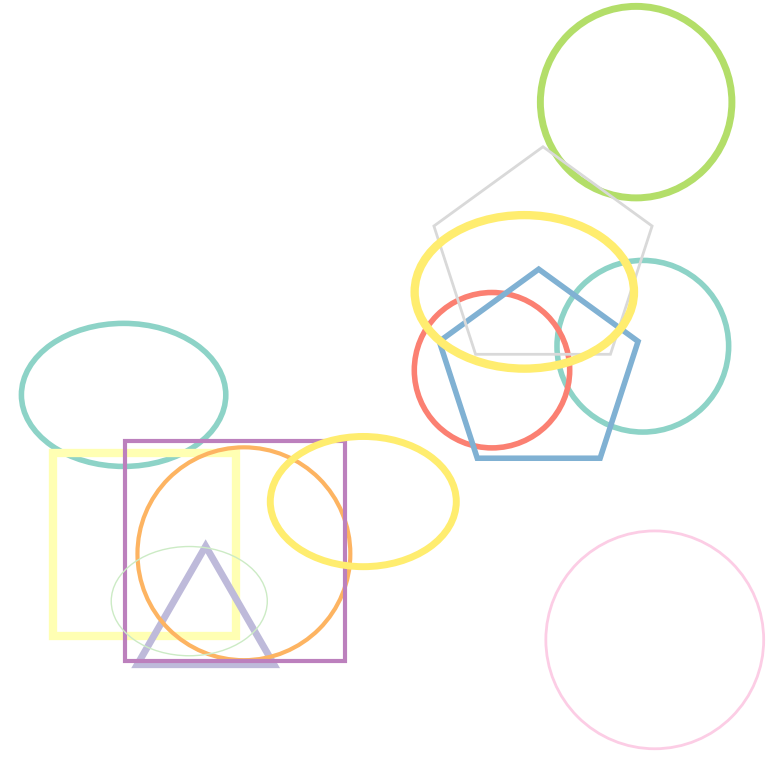[{"shape": "oval", "thickness": 2, "radius": 0.66, "center": [0.161, 0.487]}, {"shape": "circle", "thickness": 2, "radius": 0.56, "center": [0.835, 0.55]}, {"shape": "square", "thickness": 3, "radius": 0.59, "center": [0.188, 0.293]}, {"shape": "triangle", "thickness": 2.5, "radius": 0.51, "center": [0.267, 0.188]}, {"shape": "circle", "thickness": 2, "radius": 0.5, "center": [0.639, 0.519]}, {"shape": "pentagon", "thickness": 2, "radius": 0.68, "center": [0.7, 0.515]}, {"shape": "circle", "thickness": 1.5, "radius": 0.69, "center": [0.317, 0.281]}, {"shape": "circle", "thickness": 2.5, "radius": 0.62, "center": [0.826, 0.867]}, {"shape": "circle", "thickness": 1, "radius": 0.71, "center": [0.85, 0.169]}, {"shape": "pentagon", "thickness": 1, "radius": 0.74, "center": [0.705, 0.66]}, {"shape": "square", "thickness": 1.5, "radius": 0.71, "center": [0.305, 0.285]}, {"shape": "oval", "thickness": 0.5, "radius": 0.51, "center": [0.246, 0.219]}, {"shape": "oval", "thickness": 3, "radius": 0.71, "center": [0.681, 0.621]}, {"shape": "oval", "thickness": 2.5, "radius": 0.6, "center": [0.472, 0.349]}]